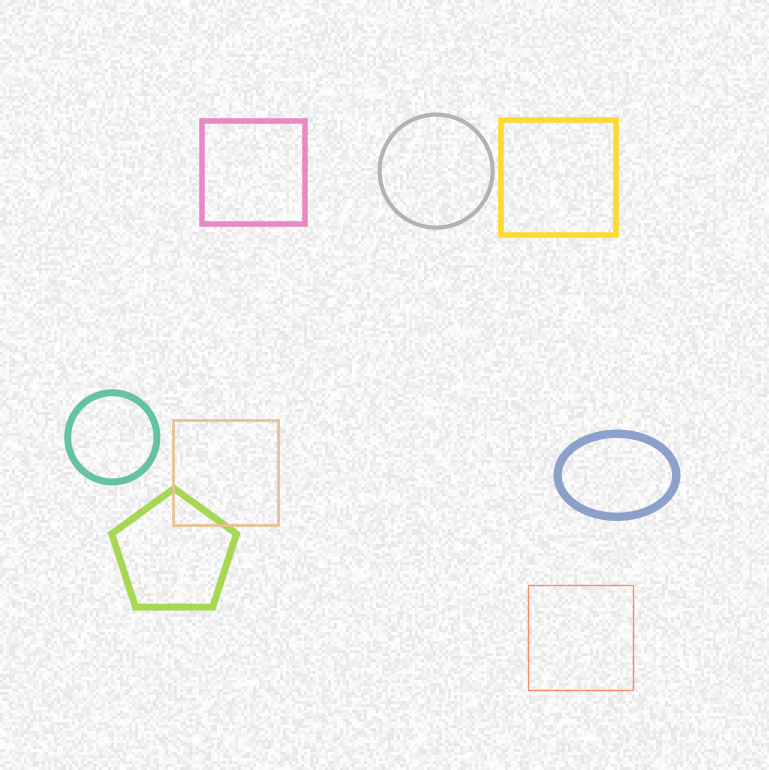[{"shape": "circle", "thickness": 2.5, "radius": 0.29, "center": [0.146, 0.432]}, {"shape": "square", "thickness": 0.5, "radius": 0.34, "center": [0.753, 0.172]}, {"shape": "oval", "thickness": 3, "radius": 0.39, "center": [0.801, 0.383]}, {"shape": "square", "thickness": 2, "radius": 0.34, "center": [0.329, 0.776]}, {"shape": "pentagon", "thickness": 2.5, "radius": 0.43, "center": [0.226, 0.28]}, {"shape": "square", "thickness": 2, "radius": 0.37, "center": [0.725, 0.769]}, {"shape": "square", "thickness": 1, "radius": 0.34, "center": [0.293, 0.386]}, {"shape": "circle", "thickness": 1.5, "radius": 0.37, "center": [0.566, 0.778]}]